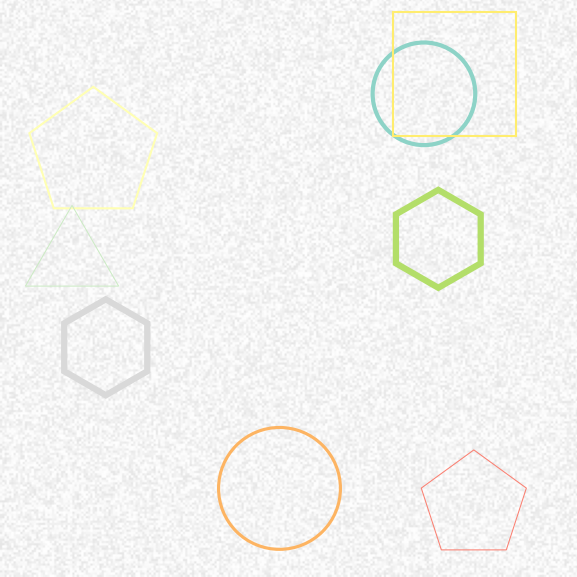[{"shape": "circle", "thickness": 2, "radius": 0.44, "center": [0.734, 0.837]}, {"shape": "pentagon", "thickness": 1, "radius": 0.58, "center": [0.162, 0.733]}, {"shape": "pentagon", "thickness": 0.5, "radius": 0.48, "center": [0.82, 0.124]}, {"shape": "circle", "thickness": 1.5, "radius": 0.53, "center": [0.484, 0.153]}, {"shape": "hexagon", "thickness": 3, "radius": 0.42, "center": [0.759, 0.586]}, {"shape": "hexagon", "thickness": 3, "radius": 0.42, "center": [0.183, 0.398]}, {"shape": "triangle", "thickness": 0.5, "radius": 0.47, "center": [0.125, 0.55]}, {"shape": "square", "thickness": 1, "radius": 0.54, "center": [0.787, 0.871]}]